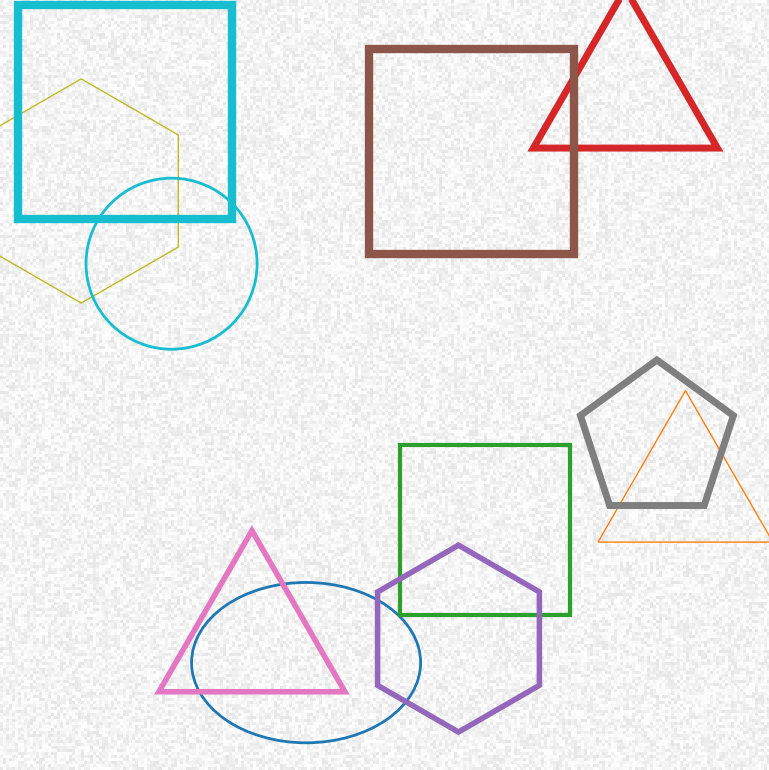[{"shape": "oval", "thickness": 1, "radius": 0.74, "center": [0.398, 0.139]}, {"shape": "triangle", "thickness": 0.5, "radius": 0.66, "center": [0.89, 0.362]}, {"shape": "square", "thickness": 1.5, "radius": 0.55, "center": [0.63, 0.311]}, {"shape": "triangle", "thickness": 2.5, "radius": 0.69, "center": [0.812, 0.877]}, {"shape": "hexagon", "thickness": 2, "radius": 0.61, "center": [0.595, 0.171]}, {"shape": "square", "thickness": 3, "radius": 0.66, "center": [0.612, 0.803]}, {"shape": "triangle", "thickness": 2, "radius": 0.7, "center": [0.327, 0.171]}, {"shape": "pentagon", "thickness": 2.5, "radius": 0.52, "center": [0.853, 0.428]}, {"shape": "hexagon", "thickness": 0.5, "radius": 0.73, "center": [0.105, 0.752]}, {"shape": "square", "thickness": 3, "radius": 0.7, "center": [0.163, 0.855]}, {"shape": "circle", "thickness": 1, "radius": 0.56, "center": [0.223, 0.658]}]